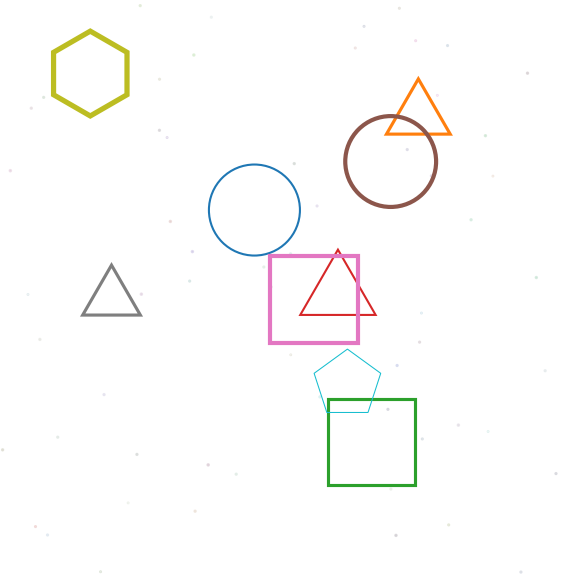[{"shape": "circle", "thickness": 1, "radius": 0.39, "center": [0.441, 0.635]}, {"shape": "triangle", "thickness": 1.5, "radius": 0.32, "center": [0.724, 0.799]}, {"shape": "square", "thickness": 1.5, "radius": 0.37, "center": [0.643, 0.234]}, {"shape": "triangle", "thickness": 1, "radius": 0.38, "center": [0.585, 0.491]}, {"shape": "circle", "thickness": 2, "radius": 0.39, "center": [0.677, 0.719]}, {"shape": "square", "thickness": 2, "radius": 0.38, "center": [0.544, 0.481]}, {"shape": "triangle", "thickness": 1.5, "radius": 0.29, "center": [0.193, 0.482]}, {"shape": "hexagon", "thickness": 2.5, "radius": 0.37, "center": [0.156, 0.872]}, {"shape": "pentagon", "thickness": 0.5, "radius": 0.3, "center": [0.602, 0.334]}]